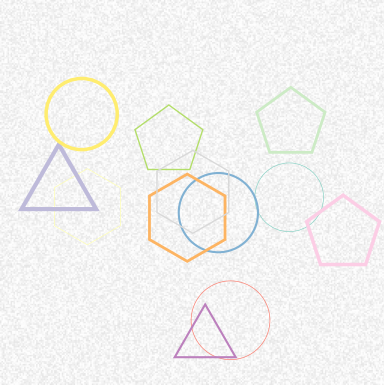[{"shape": "circle", "thickness": 0.5, "radius": 0.45, "center": [0.751, 0.488]}, {"shape": "hexagon", "thickness": 0.5, "radius": 0.49, "center": [0.227, 0.463]}, {"shape": "triangle", "thickness": 3, "radius": 0.56, "center": [0.153, 0.513]}, {"shape": "circle", "thickness": 0.5, "radius": 0.51, "center": [0.599, 0.168]}, {"shape": "circle", "thickness": 1.5, "radius": 0.51, "center": [0.567, 0.448]}, {"shape": "hexagon", "thickness": 2, "radius": 0.57, "center": [0.486, 0.435]}, {"shape": "pentagon", "thickness": 1, "radius": 0.46, "center": [0.439, 0.635]}, {"shape": "pentagon", "thickness": 2.5, "radius": 0.5, "center": [0.891, 0.393]}, {"shape": "hexagon", "thickness": 1, "radius": 0.54, "center": [0.501, 0.502]}, {"shape": "triangle", "thickness": 1.5, "radius": 0.46, "center": [0.533, 0.118]}, {"shape": "pentagon", "thickness": 2, "radius": 0.47, "center": [0.755, 0.68]}, {"shape": "circle", "thickness": 2.5, "radius": 0.46, "center": [0.212, 0.704]}]